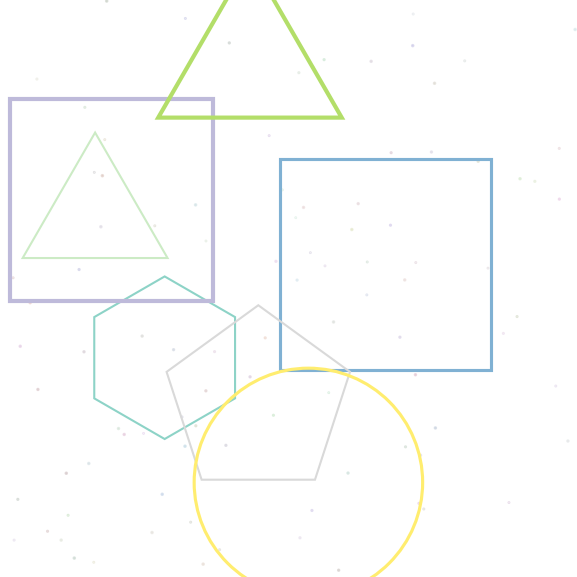[{"shape": "hexagon", "thickness": 1, "radius": 0.7, "center": [0.285, 0.38]}, {"shape": "square", "thickness": 2, "radius": 0.88, "center": [0.193, 0.653]}, {"shape": "square", "thickness": 1.5, "radius": 0.91, "center": [0.668, 0.542]}, {"shape": "triangle", "thickness": 2, "radius": 0.92, "center": [0.433, 0.887]}, {"shape": "pentagon", "thickness": 1, "radius": 0.83, "center": [0.447, 0.304]}, {"shape": "triangle", "thickness": 1, "radius": 0.72, "center": [0.165, 0.625]}, {"shape": "circle", "thickness": 1.5, "radius": 0.99, "center": [0.534, 0.164]}]